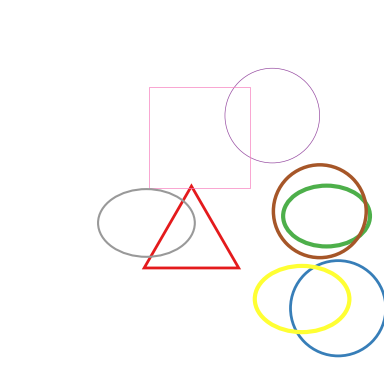[{"shape": "triangle", "thickness": 2, "radius": 0.71, "center": [0.497, 0.375]}, {"shape": "circle", "thickness": 2, "radius": 0.62, "center": [0.878, 0.199]}, {"shape": "oval", "thickness": 3, "radius": 0.56, "center": [0.848, 0.439]}, {"shape": "circle", "thickness": 0.5, "radius": 0.61, "center": [0.707, 0.7]}, {"shape": "oval", "thickness": 3, "radius": 0.61, "center": [0.785, 0.223]}, {"shape": "circle", "thickness": 2.5, "radius": 0.6, "center": [0.831, 0.451]}, {"shape": "square", "thickness": 0.5, "radius": 0.66, "center": [0.518, 0.643]}, {"shape": "oval", "thickness": 1.5, "radius": 0.63, "center": [0.38, 0.421]}]